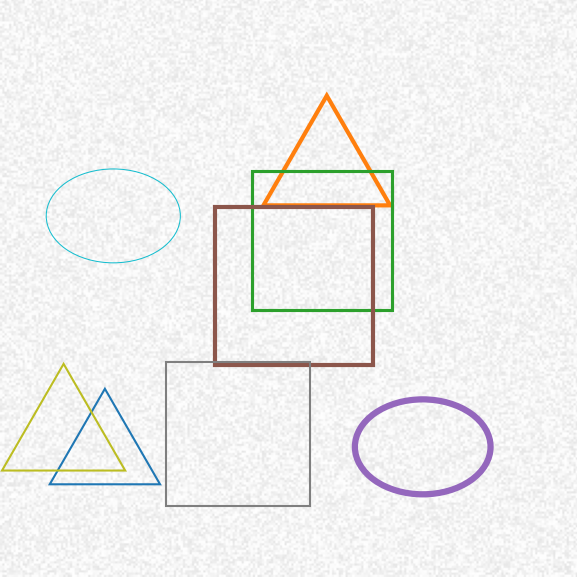[{"shape": "triangle", "thickness": 1, "radius": 0.55, "center": [0.182, 0.216]}, {"shape": "triangle", "thickness": 2, "radius": 0.63, "center": [0.566, 0.707]}, {"shape": "square", "thickness": 1.5, "radius": 0.61, "center": [0.558, 0.583]}, {"shape": "oval", "thickness": 3, "radius": 0.59, "center": [0.732, 0.225]}, {"shape": "square", "thickness": 2, "radius": 0.69, "center": [0.509, 0.505]}, {"shape": "square", "thickness": 1, "radius": 0.62, "center": [0.412, 0.247]}, {"shape": "triangle", "thickness": 1, "radius": 0.62, "center": [0.11, 0.246]}, {"shape": "oval", "thickness": 0.5, "radius": 0.58, "center": [0.196, 0.625]}]